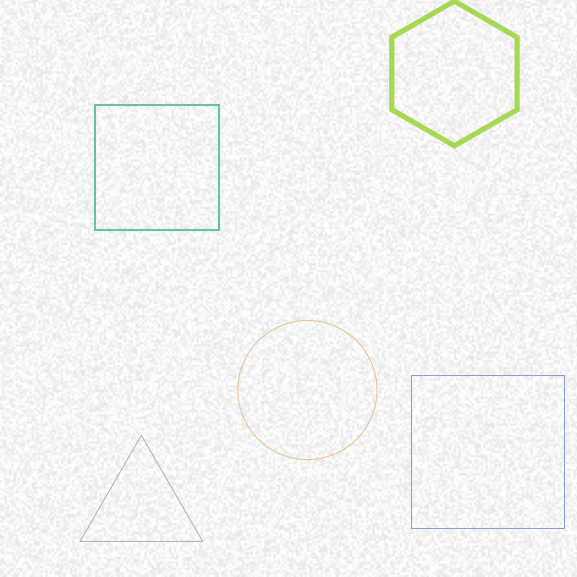[{"shape": "square", "thickness": 1, "radius": 0.54, "center": [0.272, 0.709]}, {"shape": "square", "thickness": 0.5, "radius": 0.66, "center": [0.845, 0.218]}, {"shape": "hexagon", "thickness": 2.5, "radius": 0.63, "center": [0.787, 0.872]}, {"shape": "circle", "thickness": 0.5, "radius": 0.6, "center": [0.532, 0.324]}, {"shape": "triangle", "thickness": 0.5, "radius": 0.61, "center": [0.245, 0.123]}]